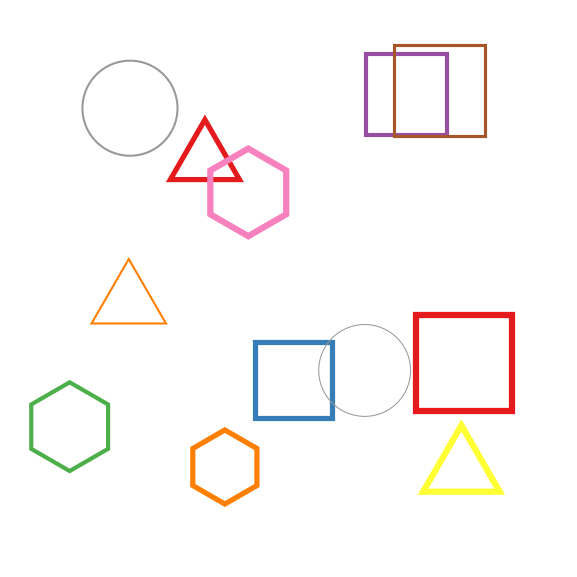[{"shape": "triangle", "thickness": 2.5, "radius": 0.35, "center": [0.355, 0.723]}, {"shape": "square", "thickness": 3, "radius": 0.41, "center": [0.803, 0.37]}, {"shape": "square", "thickness": 2.5, "radius": 0.33, "center": [0.509, 0.341]}, {"shape": "hexagon", "thickness": 2, "radius": 0.38, "center": [0.121, 0.26]}, {"shape": "square", "thickness": 2, "radius": 0.35, "center": [0.704, 0.835]}, {"shape": "hexagon", "thickness": 2.5, "radius": 0.32, "center": [0.389, 0.19]}, {"shape": "triangle", "thickness": 1, "radius": 0.37, "center": [0.223, 0.476]}, {"shape": "triangle", "thickness": 3, "radius": 0.38, "center": [0.799, 0.186]}, {"shape": "square", "thickness": 1.5, "radius": 0.39, "center": [0.761, 0.842]}, {"shape": "hexagon", "thickness": 3, "radius": 0.38, "center": [0.43, 0.666]}, {"shape": "circle", "thickness": 0.5, "radius": 0.4, "center": [0.631, 0.358]}, {"shape": "circle", "thickness": 1, "radius": 0.41, "center": [0.225, 0.812]}]